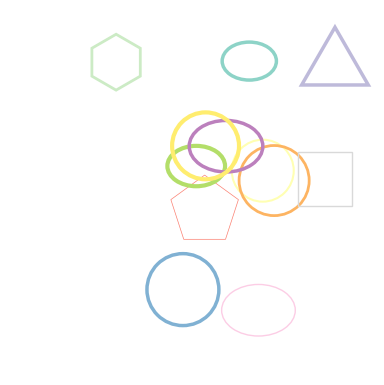[{"shape": "oval", "thickness": 2.5, "radius": 0.35, "center": [0.647, 0.841]}, {"shape": "circle", "thickness": 1.5, "radius": 0.4, "center": [0.682, 0.557]}, {"shape": "triangle", "thickness": 2.5, "radius": 0.5, "center": [0.87, 0.829]}, {"shape": "pentagon", "thickness": 0.5, "radius": 0.46, "center": [0.532, 0.453]}, {"shape": "circle", "thickness": 2.5, "radius": 0.47, "center": [0.475, 0.248]}, {"shape": "circle", "thickness": 2, "radius": 0.46, "center": [0.712, 0.531]}, {"shape": "oval", "thickness": 3, "radius": 0.37, "center": [0.51, 0.569]}, {"shape": "oval", "thickness": 1, "radius": 0.48, "center": [0.671, 0.194]}, {"shape": "square", "thickness": 1, "radius": 0.35, "center": [0.844, 0.534]}, {"shape": "oval", "thickness": 2.5, "radius": 0.48, "center": [0.587, 0.62]}, {"shape": "hexagon", "thickness": 2, "radius": 0.36, "center": [0.302, 0.838]}, {"shape": "circle", "thickness": 3, "radius": 0.43, "center": [0.534, 0.621]}]